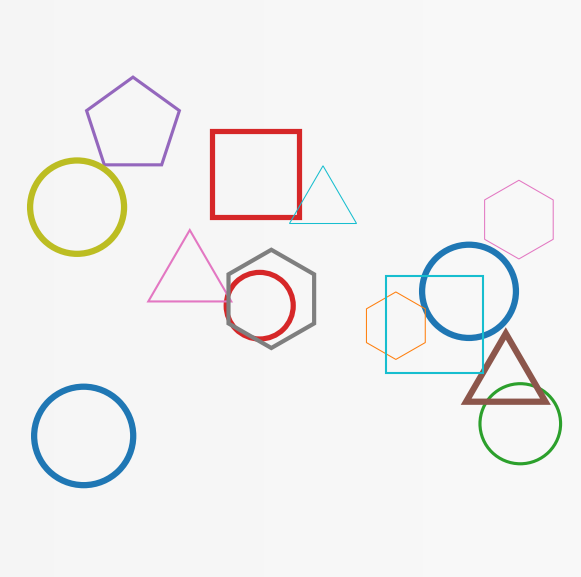[{"shape": "circle", "thickness": 3, "radius": 0.4, "center": [0.807, 0.495]}, {"shape": "circle", "thickness": 3, "radius": 0.43, "center": [0.144, 0.244]}, {"shape": "hexagon", "thickness": 0.5, "radius": 0.29, "center": [0.681, 0.435]}, {"shape": "circle", "thickness": 1.5, "radius": 0.35, "center": [0.895, 0.265]}, {"shape": "square", "thickness": 2.5, "radius": 0.37, "center": [0.439, 0.697]}, {"shape": "circle", "thickness": 2.5, "radius": 0.29, "center": [0.447, 0.47]}, {"shape": "pentagon", "thickness": 1.5, "radius": 0.42, "center": [0.229, 0.782]}, {"shape": "triangle", "thickness": 3, "radius": 0.39, "center": [0.87, 0.343]}, {"shape": "triangle", "thickness": 1, "radius": 0.41, "center": [0.326, 0.518]}, {"shape": "hexagon", "thickness": 0.5, "radius": 0.34, "center": [0.893, 0.619]}, {"shape": "hexagon", "thickness": 2, "radius": 0.43, "center": [0.467, 0.482]}, {"shape": "circle", "thickness": 3, "radius": 0.4, "center": [0.133, 0.64]}, {"shape": "triangle", "thickness": 0.5, "radius": 0.33, "center": [0.556, 0.645]}, {"shape": "square", "thickness": 1, "radius": 0.42, "center": [0.747, 0.437]}]